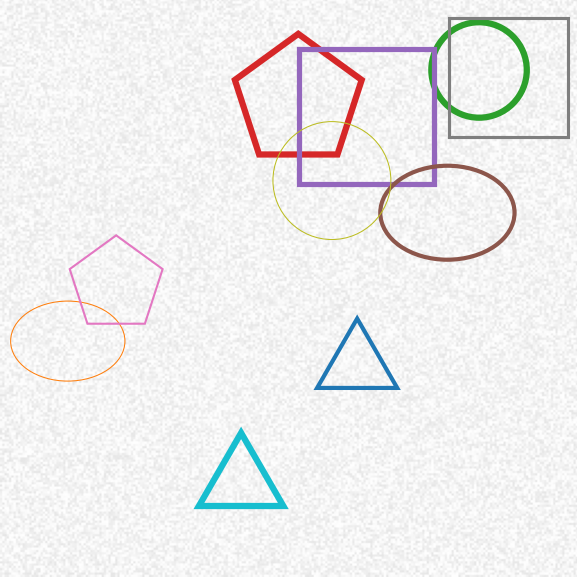[{"shape": "triangle", "thickness": 2, "radius": 0.4, "center": [0.618, 0.367]}, {"shape": "oval", "thickness": 0.5, "radius": 0.49, "center": [0.117, 0.409]}, {"shape": "circle", "thickness": 3, "radius": 0.41, "center": [0.83, 0.878]}, {"shape": "pentagon", "thickness": 3, "radius": 0.58, "center": [0.516, 0.825]}, {"shape": "square", "thickness": 2.5, "radius": 0.58, "center": [0.635, 0.797]}, {"shape": "oval", "thickness": 2, "radius": 0.58, "center": [0.775, 0.631]}, {"shape": "pentagon", "thickness": 1, "radius": 0.42, "center": [0.201, 0.507]}, {"shape": "square", "thickness": 1.5, "radius": 0.52, "center": [0.881, 0.865]}, {"shape": "circle", "thickness": 0.5, "radius": 0.51, "center": [0.575, 0.686]}, {"shape": "triangle", "thickness": 3, "radius": 0.42, "center": [0.418, 0.165]}]